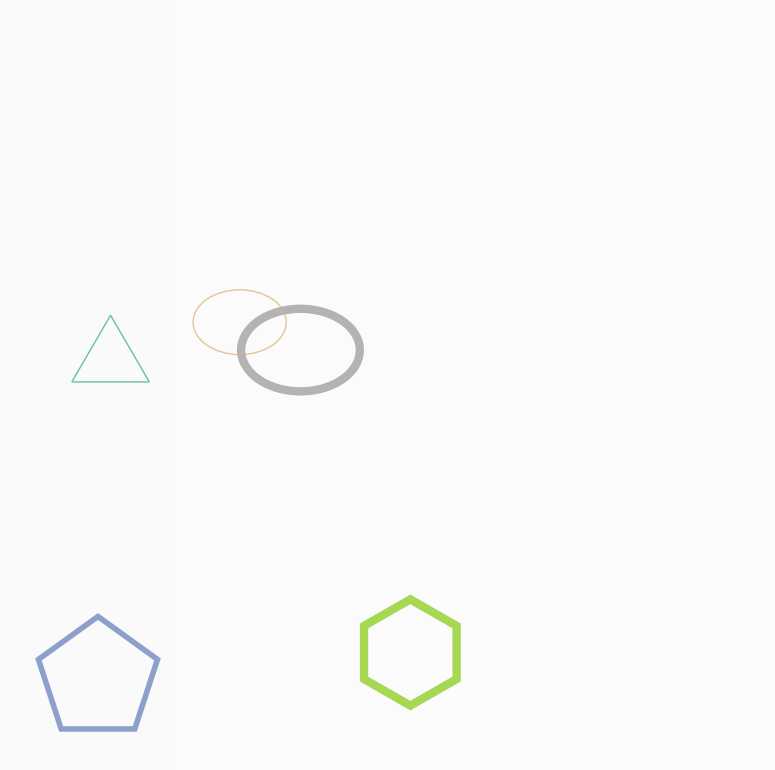[{"shape": "triangle", "thickness": 0.5, "radius": 0.29, "center": [0.143, 0.533]}, {"shape": "pentagon", "thickness": 2, "radius": 0.4, "center": [0.126, 0.119]}, {"shape": "hexagon", "thickness": 3, "radius": 0.34, "center": [0.529, 0.153]}, {"shape": "oval", "thickness": 0.5, "radius": 0.3, "center": [0.309, 0.582]}, {"shape": "oval", "thickness": 3, "radius": 0.38, "center": [0.388, 0.545]}]